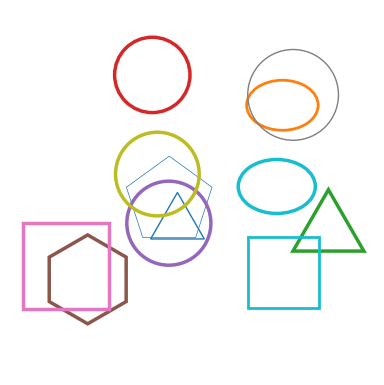[{"shape": "triangle", "thickness": 1, "radius": 0.4, "center": [0.461, 0.42]}, {"shape": "pentagon", "thickness": 0.5, "radius": 0.58, "center": [0.44, 0.478]}, {"shape": "oval", "thickness": 2, "radius": 0.46, "center": [0.734, 0.727]}, {"shape": "triangle", "thickness": 2.5, "radius": 0.53, "center": [0.853, 0.401]}, {"shape": "circle", "thickness": 2.5, "radius": 0.49, "center": [0.396, 0.805]}, {"shape": "circle", "thickness": 2.5, "radius": 0.55, "center": [0.439, 0.42]}, {"shape": "hexagon", "thickness": 2.5, "radius": 0.58, "center": [0.228, 0.274]}, {"shape": "square", "thickness": 2.5, "radius": 0.56, "center": [0.172, 0.309]}, {"shape": "circle", "thickness": 1, "radius": 0.59, "center": [0.761, 0.754]}, {"shape": "circle", "thickness": 2.5, "radius": 0.54, "center": [0.409, 0.548]}, {"shape": "square", "thickness": 2, "radius": 0.46, "center": [0.737, 0.292]}, {"shape": "oval", "thickness": 2.5, "radius": 0.5, "center": [0.719, 0.516]}]